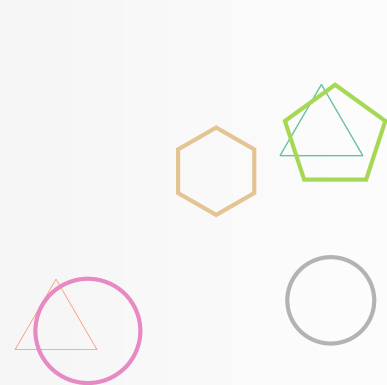[{"shape": "triangle", "thickness": 1, "radius": 0.62, "center": [0.83, 0.657]}, {"shape": "triangle", "thickness": 0.5, "radius": 0.61, "center": [0.145, 0.153]}, {"shape": "circle", "thickness": 3, "radius": 0.68, "center": [0.227, 0.141]}, {"shape": "pentagon", "thickness": 3, "radius": 0.68, "center": [0.865, 0.644]}, {"shape": "hexagon", "thickness": 3, "radius": 0.57, "center": [0.558, 0.555]}, {"shape": "circle", "thickness": 3, "radius": 0.56, "center": [0.854, 0.22]}]